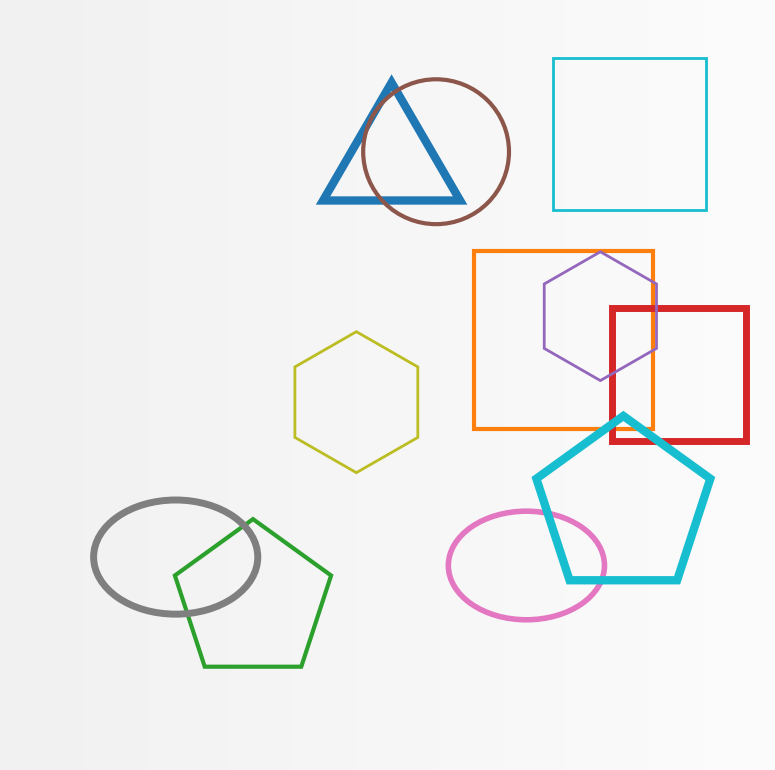[{"shape": "triangle", "thickness": 3, "radius": 0.51, "center": [0.505, 0.791]}, {"shape": "square", "thickness": 1.5, "radius": 0.58, "center": [0.727, 0.559]}, {"shape": "pentagon", "thickness": 1.5, "radius": 0.53, "center": [0.326, 0.22]}, {"shape": "square", "thickness": 2.5, "radius": 0.43, "center": [0.876, 0.513]}, {"shape": "hexagon", "thickness": 1, "radius": 0.42, "center": [0.775, 0.589]}, {"shape": "circle", "thickness": 1.5, "radius": 0.47, "center": [0.563, 0.803]}, {"shape": "oval", "thickness": 2, "radius": 0.5, "center": [0.679, 0.266]}, {"shape": "oval", "thickness": 2.5, "radius": 0.53, "center": [0.227, 0.277]}, {"shape": "hexagon", "thickness": 1, "radius": 0.46, "center": [0.46, 0.478]}, {"shape": "pentagon", "thickness": 3, "radius": 0.59, "center": [0.804, 0.342]}, {"shape": "square", "thickness": 1, "radius": 0.49, "center": [0.812, 0.826]}]